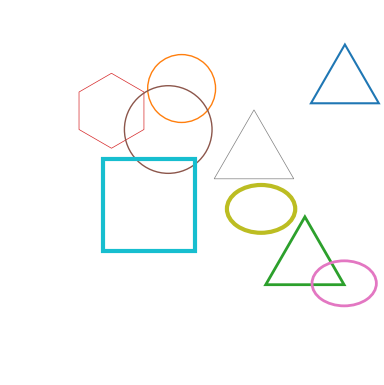[{"shape": "triangle", "thickness": 1.5, "radius": 0.51, "center": [0.896, 0.783]}, {"shape": "circle", "thickness": 1, "radius": 0.44, "center": [0.472, 0.77]}, {"shape": "triangle", "thickness": 2, "radius": 0.59, "center": [0.792, 0.319]}, {"shape": "hexagon", "thickness": 0.5, "radius": 0.49, "center": [0.29, 0.712]}, {"shape": "circle", "thickness": 1, "radius": 0.57, "center": [0.437, 0.664]}, {"shape": "oval", "thickness": 2, "radius": 0.42, "center": [0.894, 0.264]}, {"shape": "triangle", "thickness": 0.5, "radius": 0.6, "center": [0.66, 0.595]}, {"shape": "oval", "thickness": 3, "radius": 0.44, "center": [0.678, 0.457]}, {"shape": "square", "thickness": 3, "radius": 0.6, "center": [0.387, 0.468]}]